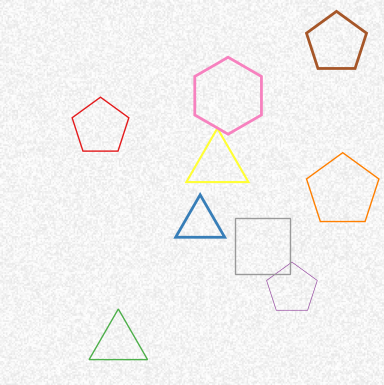[{"shape": "pentagon", "thickness": 1, "radius": 0.39, "center": [0.261, 0.67]}, {"shape": "triangle", "thickness": 2, "radius": 0.37, "center": [0.52, 0.421]}, {"shape": "triangle", "thickness": 1, "radius": 0.44, "center": [0.307, 0.11]}, {"shape": "pentagon", "thickness": 0.5, "radius": 0.35, "center": [0.758, 0.25]}, {"shape": "pentagon", "thickness": 1, "radius": 0.49, "center": [0.89, 0.505]}, {"shape": "triangle", "thickness": 1.5, "radius": 0.47, "center": [0.565, 0.574]}, {"shape": "pentagon", "thickness": 2, "radius": 0.41, "center": [0.874, 0.888]}, {"shape": "hexagon", "thickness": 2, "radius": 0.5, "center": [0.592, 0.751]}, {"shape": "square", "thickness": 1, "radius": 0.36, "center": [0.682, 0.36]}]